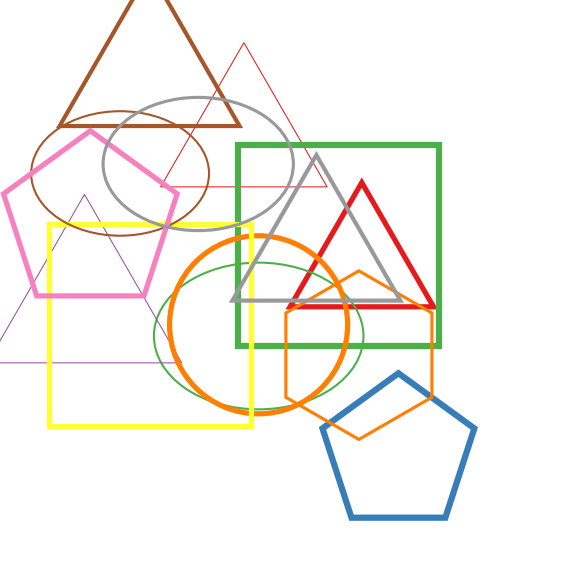[{"shape": "triangle", "thickness": 2.5, "radius": 0.72, "center": [0.626, 0.54]}, {"shape": "triangle", "thickness": 0.5, "radius": 0.83, "center": [0.422, 0.759]}, {"shape": "pentagon", "thickness": 3, "radius": 0.69, "center": [0.69, 0.215]}, {"shape": "square", "thickness": 3, "radius": 0.87, "center": [0.586, 0.574]}, {"shape": "oval", "thickness": 1, "radius": 0.91, "center": [0.448, 0.417]}, {"shape": "triangle", "thickness": 0.5, "radius": 0.97, "center": [0.146, 0.468]}, {"shape": "hexagon", "thickness": 1.5, "radius": 0.73, "center": [0.621, 0.384]}, {"shape": "circle", "thickness": 2.5, "radius": 0.77, "center": [0.448, 0.437]}, {"shape": "square", "thickness": 2.5, "radius": 0.87, "center": [0.26, 0.436]}, {"shape": "oval", "thickness": 1, "radius": 0.77, "center": [0.208, 0.699]}, {"shape": "triangle", "thickness": 2, "radius": 0.9, "center": [0.259, 0.871]}, {"shape": "pentagon", "thickness": 2.5, "radius": 0.79, "center": [0.156, 0.615]}, {"shape": "oval", "thickness": 1.5, "radius": 0.82, "center": [0.343, 0.715]}, {"shape": "triangle", "thickness": 2, "radius": 0.84, "center": [0.548, 0.563]}]